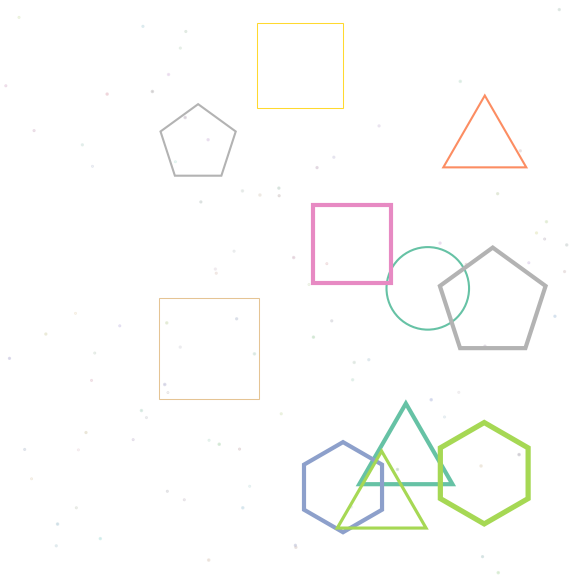[{"shape": "circle", "thickness": 1, "radius": 0.36, "center": [0.741, 0.5]}, {"shape": "triangle", "thickness": 2, "radius": 0.47, "center": [0.703, 0.207]}, {"shape": "triangle", "thickness": 1, "radius": 0.41, "center": [0.839, 0.751]}, {"shape": "hexagon", "thickness": 2, "radius": 0.39, "center": [0.594, 0.156]}, {"shape": "square", "thickness": 2, "radius": 0.34, "center": [0.61, 0.576]}, {"shape": "hexagon", "thickness": 2.5, "radius": 0.44, "center": [0.838, 0.18]}, {"shape": "triangle", "thickness": 1.5, "radius": 0.44, "center": [0.661, 0.129]}, {"shape": "square", "thickness": 0.5, "radius": 0.37, "center": [0.519, 0.886]}, {"shape": "square", "thickness": 0.5, "radius": 0.44, "center": [0.362, 0.395]}, {"shape": "pentagon", "thickness": 1, "radius": 0.34, "center": [0.343, 0.75]}, {"shape": "pentagon", "thickness": 2, "radius": 0.48, "center": [0.853, 0.474]}]